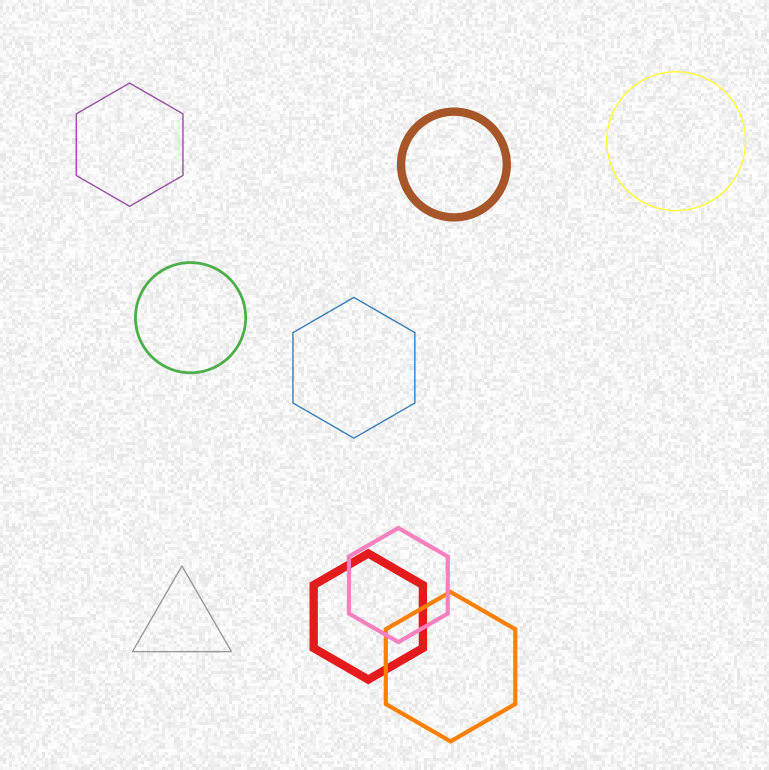[{"shape": "hexagon", "thickness": 3, "radius": 0.41, "center": [0.478, 0.199]}, {"shape": "hexagon", "thickness": 0.5, "radius": 0.46, "center": [0.46, 0.522]}, {"shape": "circle", "thickness": 1, "radius": 0.36, "center": [0.247, 0.587]}, {"shape": "hexagon", "thickness": 0.5, "radius": 0.4, "center": [0.168, 0.812]}, {"shape": "hexagon", "thickness": 1.5, "radius": 0.49, "center": [0.585, 0.134]}, {"shape": "circle", "thickness": 0.5, "radius": 0.45, "center": [0.878, 0.817]}, {"shape": "circle", "thickness": 3, "radius": 0.34, "center": [0.59, 0.786]}, {"shape": "hexagon", "thickness": 1.5, "radius": 0.37, "center": [0.517, 0.24]}, {"shape": "triangle", "thickness": 0.5, "radius": 0.37, "center": [0.236, 0.191]}]